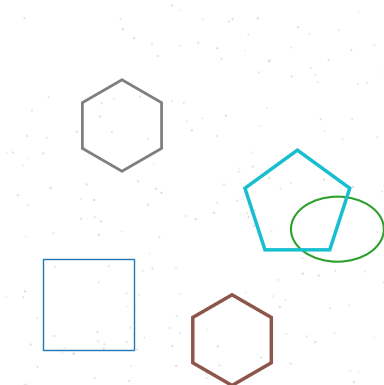[{"shape": "square", "thickness": 1, "radius": 0.59, "center": [0.231, 0.21]}, {"shape": "oval", "thickness": 1.5, "radius": 0.6, "center": [0.876, 0.405]}, {"shape": "hexagon", "thickness": 2.5, "radius": 0.59, "center": [0.603, 0.117]}, {"shape": "hexagon", "thickness": 2, "radius": 0.59, "center": [0.317, 0.674]}, {"shape": "pentagon", "thickness": 2.5, "radius": 0.72, "center": [0.772, 0.467]}]